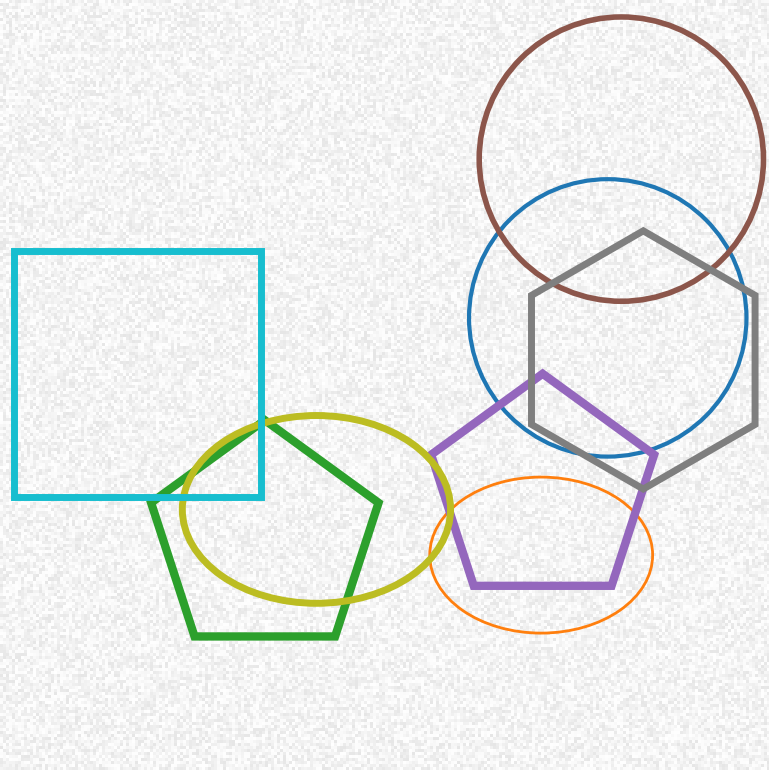[{"shape": "circle", "thickness": 1.5, "radius": 0.9, "center": [0.789, 0.587]}, {"shape": "oval", "thickness": 1, "radius": 0.72, "center": [0.703, 0.279]}, {"shape": "pentagon", "thickness": 3, "radius": 0.78, "center": [0.344, 0.299]}, {"shape": "pentagon", "thickness": 3, "radius": 0.76, "center": [0.705, 0.362]}, {"shape": "circle", "thickness": 2, "radius": 0.92, "center": [0.807, 0.793]}, {"shape": "hexagon", "thickness": 2.5, "radius": 0.84, "center": [0.835, 0.533]}, {"shape": "oval", "thickness": 2.5, "radius": 0.87, "center": [0.411, 0.338]}, {"shape": "square", "thickness": 2.5, "radius": 0.8, "center": [0.178, 0.514]}]